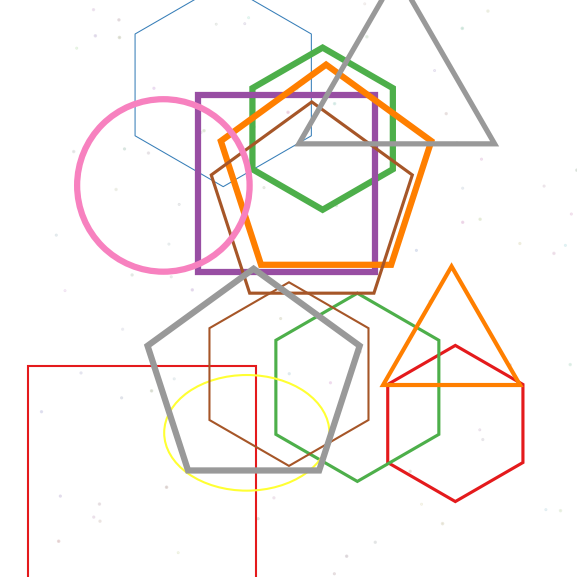[{"shape": "square", "thickness": 1, "radius": 0.98, "center": [0.246, 0.169]}, {"shape": "hexagon", "thickness": 1.5, "radius": 0.68, "center": [0.788, 0.266]}, {"shape": "hexagon", "thickness": 0.5, "radius": 0.88, "center": [0.387, 0.852]}, {"shape": "hexagon", "thickness": 1.5, "radius": 0.81, "center": [0.619, 0.328]}, {"shape": "hexagon", "thickness": 3, "radius": 0.7, "center": [0.559, 0.776]}, {"shape": "square", "thickness": 3, "radius": 0.77, "center": [0.496, 0.681]}, {"shape": "triangle", "thickness": 2, "radius": 0.68, "center": [0.782, 0.401]}, {"shape": "pentagon", "thickness": 3, "radius": 0.96, "center": [0.565, 0.696]}, {"shape": "oval", "thickness": 1, "radius": 0.72, "center": [0.427, 0.25]}, {"shape": "hexagon", "thickness": 1, "radius": 0.79, "center": [0.5, 0.351]}, {"shape": "pentagon", "thickness": 1.5, "radius": 0.92, "center": [0.54, 0.64]}, {"shape": "circle", "thickness": 3, "radius": 0.75, "center": [0.283, 0.678]}, {"shape": "triangle", "thickness": 2.5, "radius": 0.98, "center": [0.687, 0.848]}, {"shape": "pentagon", "thickness": 3, "radius": 0.97, "center": [0.439, 0.341]}]